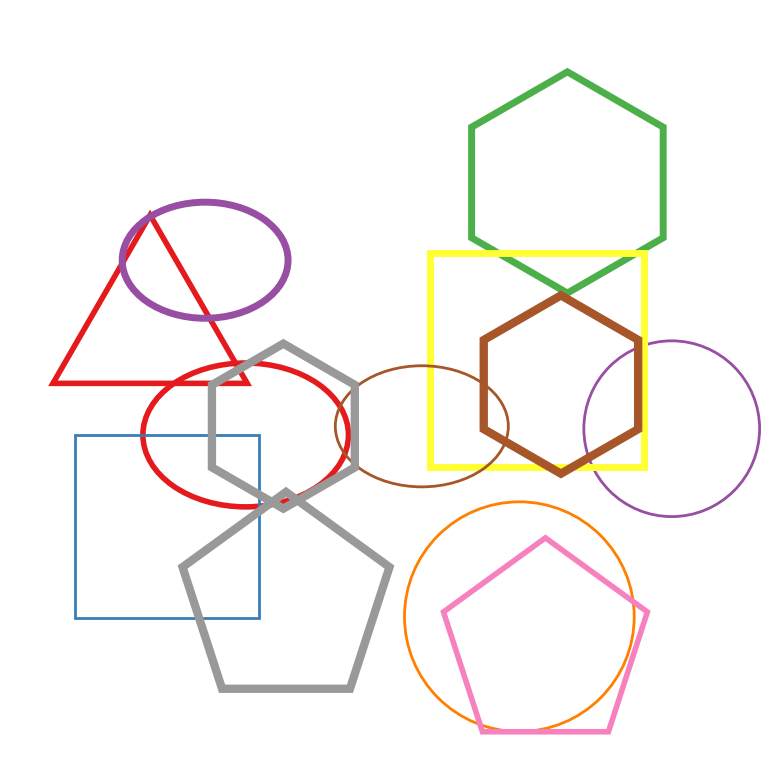[{"shape": "oval", "thickness": 2, "radius": 0.67, "center": [0.319, 0.435]}, {"shape": "triangle", "thickness": 2, "radius": 0.73, "center": [0.195, 0.575]}, {"shape": "square", "thickness": 1, "radius": 0.59, "center": [0.217, 0.316]}, {"shape": "hexagon", "thickness": 2.5, "radius": 0.72, "center": [0.737, 0.763]}, {"shape": "circle", "thickness": 1, "radius": 0.57, "center": [0.872, 0.443]}, {"shape": "oval", "thickness": 2.5, "radius": 0.54, "center": [0.266, 0.662]}, {"shape": "circle", "thickness": 1, "radius": 0.75, "center": [0.674, 0.199]}, {"shape": "square", "thickness": 2.5, "radius": 0.7, "center": [0.697, 0.533]}, {"shape": "hexagon", "thickness": 3, "radius": 0.58, "center": [0.729, 0.501]}, {"shape": "oval", "thickness": 1, "radius": 0.56, "center": [0.548, 0.446]}, {"shape": "pentagon", "thickness": 2, "radius": 0.7, "center": [0.708, 0.162]}, {"shape": "hexagon", "thickness": 3, "radius": 0.54, "center": [0.368, 0.447]}, {"shape": "pentagon", "thickness": 3, "radius": 0.71, "center": [0.371, 0.22]}]